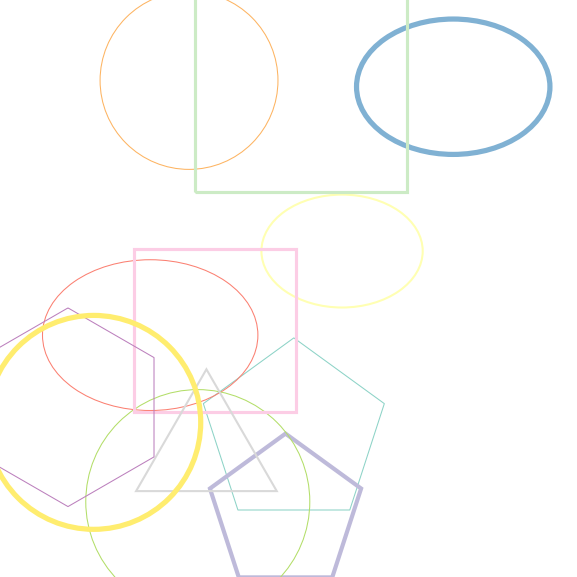[{"shape": "pentagon", "thickness": 0.5, "radius": 0.82, "center": [0.509, 0.249]}, {"shape": "oval", "thickness": 1, "radius": 0.7, "center": [0.592, 0.564]}, {"shape": "pentagon", "thickness": 2, "radius": 0.69, "center": [0.494, 0.111]}, {"shape": "oval", "thickness": 0.5, "radius": 0.93, "center": [0.26, 0.419]}, {"shape": "oval", "thickness": 2.5, "radius": 0.84, "center": [0.785, 0.849]}, {"shape": "circle", "thickness": 0.5, "radius": 0.77, "center": [0.327, 0.86]}, {"shape": "circle", "thickness": 0.5, "radius": 0.97, "center": [0.342, 0.131]}, {"shape": "square", "thickness": 1.5, "radius": 0.7, "center": [0.372, 0.427]}, {"shape": "triangle", "thickness": 1, "radius": 0.7, "center": [0.357, 0.219]}, {"shape": "hexagon", "thickness": 0.5, "radius": 0.86, "center": [0.118, 0.294]}, {"shape": "square", "thickness": 1.5, "radius": 0.92, "center": [0.521, 0.851]}, {"shape": "circle", "thickness": 2.5, "radius": 0.93, "center": [0.162, 0.268]}]